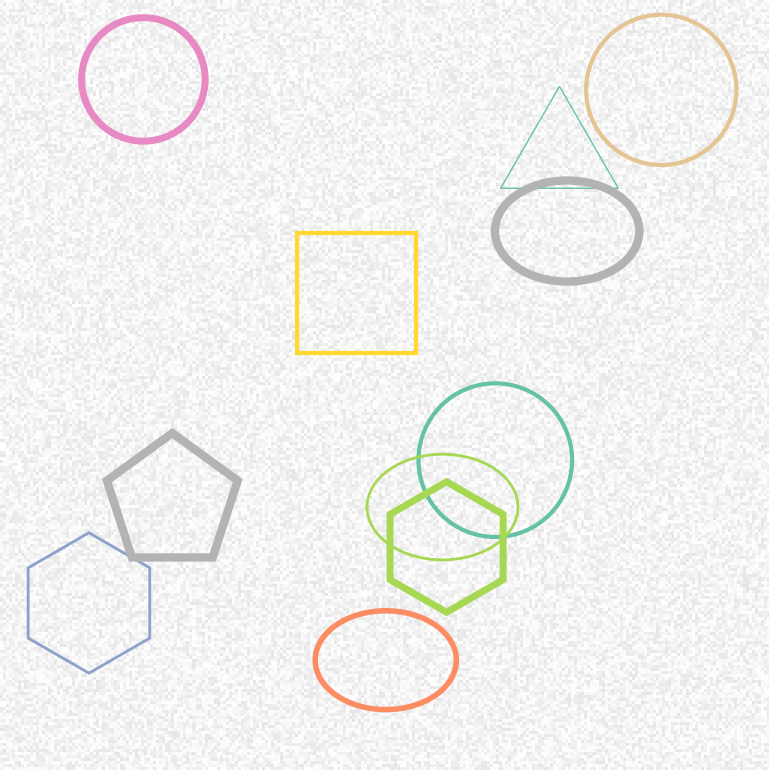[{"shape": "triangle", "thickness": 0.5, "radius": 0.44, "center": [0.727, 0.8]}, {"shape": "circle", "thickness": 1.5, "radius": 0.5, "center": [0.643, 0.402]}, {"shape": "oval", "thickness": 2, "radius": 0.46, "center": [0.501, 0.143]}, {"shape": "hexagon", "thickness": 1, "radius": 0.46, "center": [0.116, 0.217]}, {"shape": "circle", "thickness": 2.5, "radius": 0.4, "center": [0.186, 0.897]}, {"shape": "hexagon", "thickness": 2.5, "radius": 0.42, "center": [0.58, 0.29]}, {"shape": "oval", "thickness": 1, "radius": 0.49, "center": [0.575, 0.341]}, {"shape": "square", "thickness": 1.5, "radius": 0.39, "center": [0.463, 0.619]}, {"shape": "circle", "thickness": 1.5, "radius": 0.49, "center": [0.859, 0.883]}, {"shape": "pentagon", "thickness": 3, "radius": 0.45, "center": [0.224, 0.348]}, {"shape": "oval", "thickness": 3, "radius": 0.47, "center": [0.737, 0.7]}]